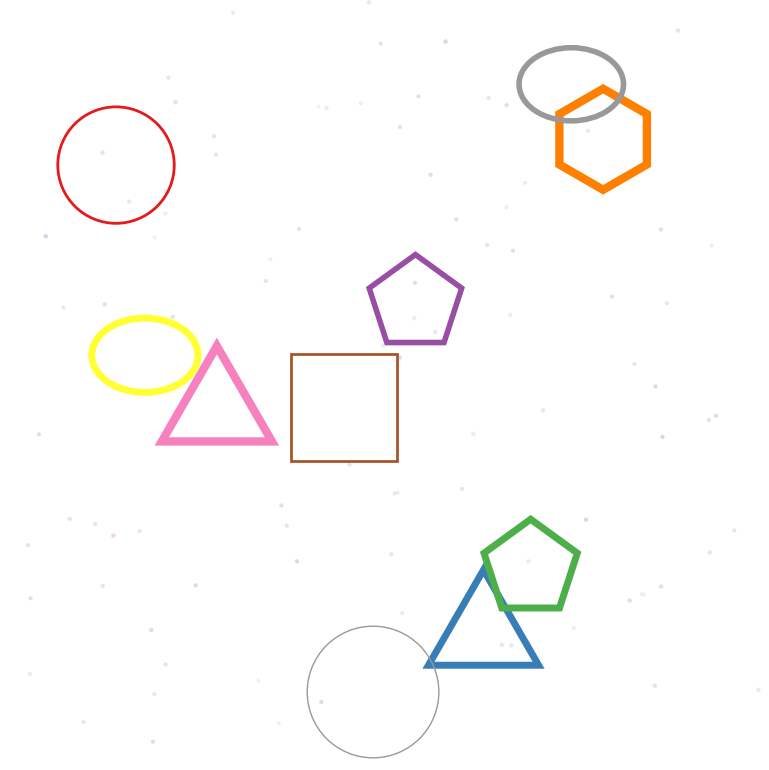[{"shape": "circle", "thickness": 1, "radius": 0.38, "center": [0.151, 0.786]}, {"shape": "triangle", "thickness": 2.5, "radius": 0.41, "center": [0.628, 0.177]}, {"shape": "pentagon", "thickness": 2.5, "radius": 0.32, "center": [0.689, 0.262]}, {"shape": "pentagon", "thickness": 2, "radius": 0.32, "center": [0.54, 0.606]}, {"shape": "hexagon", "thickness": 3, "radius": 0.33, "center": [0.783, 0.819]}, {"shape": "oval", "thickness": 2.5, "radius": 0.34, "center": [0.188, 0.539]}, {"shape": "square", "thickness": 1, "radius": 0.34, "center": [0.446, 0.471]}, {"shape": "triangle", "thickness": 3, "radius": 0.41, "center": [0.282, 0.468]}, {"shape": "circle", "thickness": 0.5, "radius": 0.43, "center": [0.484, 0.101]}, {"shape": "oval", "thickness": 2, "radius": 0.34, "center": [0.742, 0.891]}]